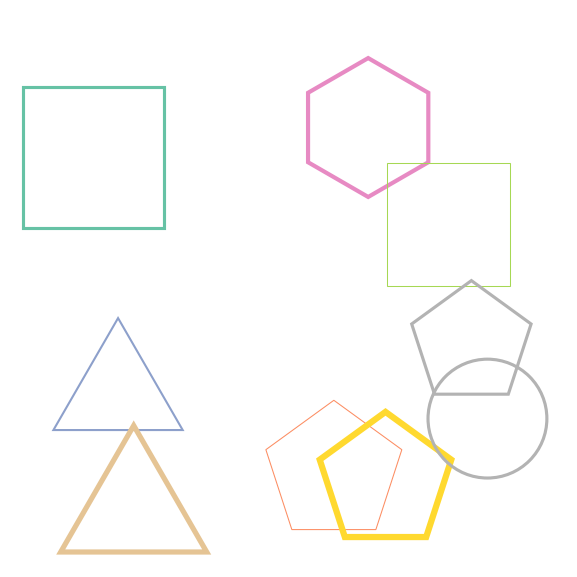[{"shape": "square", "thickness": 1.5, "radius": 0.61, "center": [0.162, 0.726]}, {"shape": "pentagon", "thickness": 0.5, "radius": 0.62, "center": [0.578, 0.182]}, {"shape": "triangle", "thickness": 1, "radius": 0.65, "center": [0.204, 0.319]}, {"shape": "hexagon", "thickness": 2, "radius": 0.6, "center": [0.638, 0.778]}, {"shape": "square", "thickness": 0.5, "radius": 0.53, "center": [0.777, 0.61]}, {"shape": "pentagon", "thickness": 3, "radius": 0.6, "center": [0.668, 0.166]}, {"shape": "triangle", "thickness": 2.5, "radius": 0.73, "center": [0.232, 0.116]}, {"shape": "pentagon", "thickness": 1.5, "radius": 0.54, "center": [0.816, 0.405]}, {"shape": "circle", "thickness": 1.5, "radius": 0.51, "center": [0.844, 0.274]}]